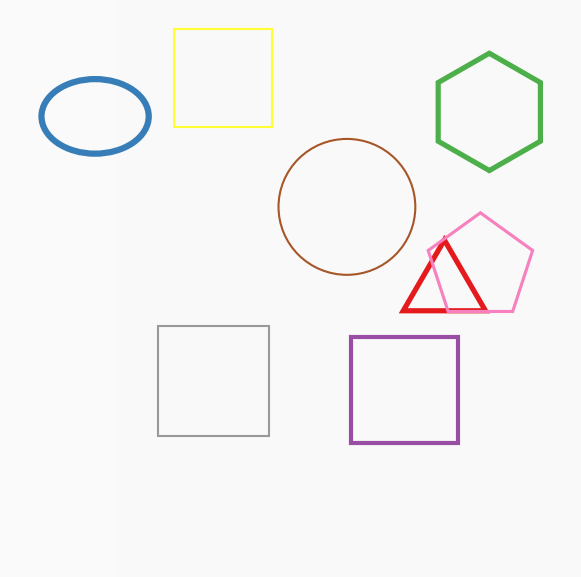[{"shape": "triangle", "thickness": 2.5, "radius": 0.41, "center": [0.765, 0.502]}, {"shape": "oval", "thickness": 3, "radius": 0.46, "center": [0.164, 0.798]}, {"shape": "hexagon", "thickness": 2.5, "radius": 0.51, "center": [0.842, 0.805]}, {"shape": "square", "thickness": 2, "radius": 0.46, "center": [0.696, 0.324]}, {"shape": "square", "thickness": 1, "radius": 0.42, "center": [0.384, 0.864]}, {"shape": "circle", "thickness": 1, "radius": 0.59, "center": [0.597, 0.641]}, {"shape": "pentagon", "thickness": 1.5, "radius": 0.47, "center": [0.827, 0.536]}, {"shape": "square", "thickness": 1, "radius": 0.47, "center": [0.367, 0.339]}]